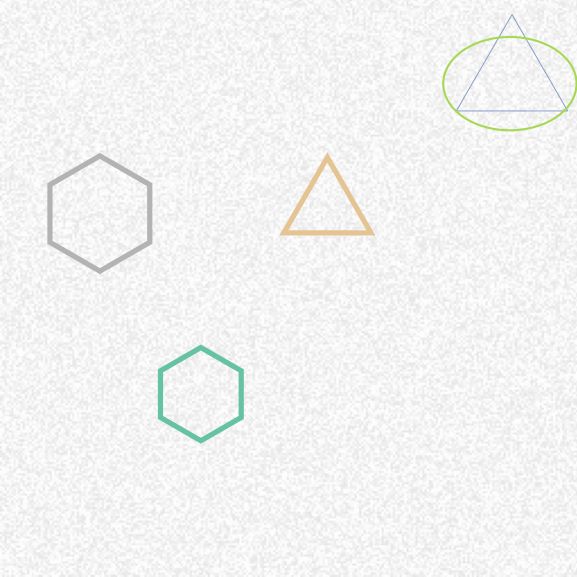[{"shape": "hexagon", "thickness": 2.5, "radius": 0.4, "center": [0.348, 0.317]}, {"shape": "triangle", "thickness": 0.5, "radius": 0.56, "center": [0.887, 0.863]}, {"shape": "oval", "thickness": 1, "radius": 0.58, "center": [0.883, 0.854]}, {"shape": "triangle", "thickness": 2.5, "radius": 0.44, "center": [0.567, 0.639]}, {"shape": "hexagon", "thickness": 2.5, "radius": 0.5, "center": [0.173, 0.629]}]